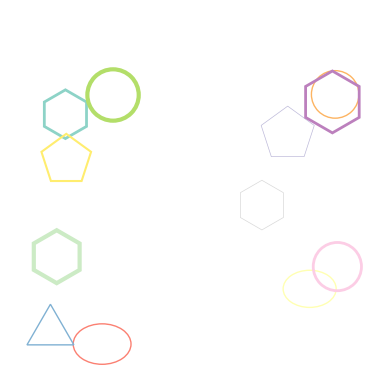[{"shape": "hexagon", "thickness": 2, "radius": 0.32, "center": [0.17, 0.703]}, {"shape": "oval", "thickness": 1, "radius": 0.34, "center": [0.804, 0.25]}, {"shape": "pentagon", "thickness": 0.5, "radius": 0.36, "center": [0.747, 0.652]}, {"shape": "oval", "thickness": 1, "radius": 0.38, "center": [0.265, 0.106]}, {"shape": "triangle", "thickness": 1, "radius": 0.35, "center": [0.131, 0.139]}, {"shape": "circle", "thickness": 1, "radius": 0.31, "center": [0.871, 0.755]}, {"shape": "circle", "thickness": 3, "radius": 0.33, "center": [0.294, 0.753]}, {"shape": "circle", "thickness": 2, "radius": 0.31, "center": [0.876, 0.308]}, {"shape": "hexagon", "thickness": 0.5, "radius": 0.32, "center": [0.68, 0.467]}, {"shape": "hexagon", "thickness": 2, "radius": 0.4, "center": [0.863, 0.735]}, {"shape": "hexagon", "thickness": 3, "radius": 0.34, "center": [0.147, 0.333]}, {"shape": "pentagon", "thickness": 1.5, "radius": 0.34, "center": [0.172, 0.585]}]